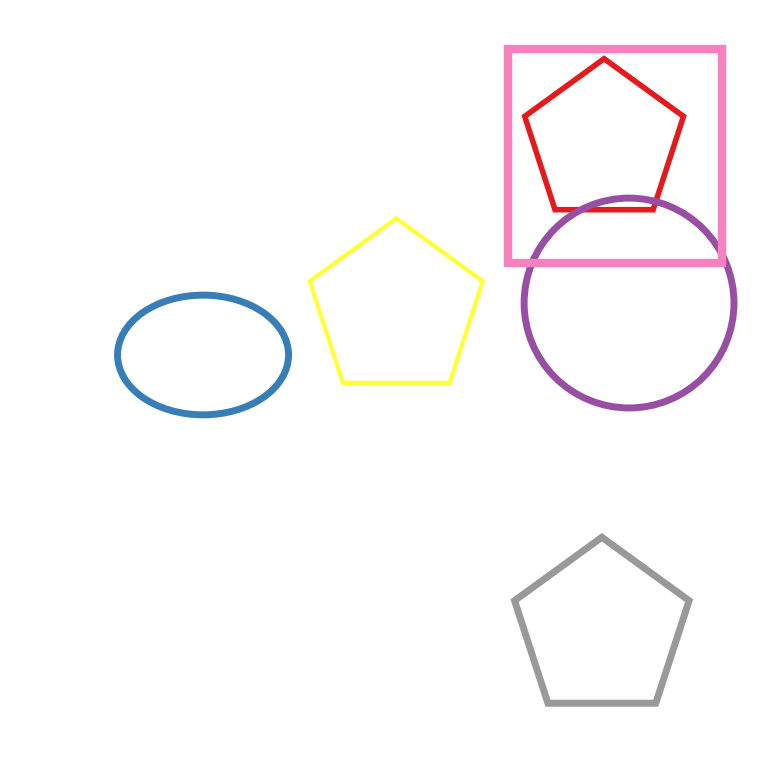[{"shape": "pentagon", "thickness": 2, "radius": 0.54, "center": [0.785, 0.815]}, {"shape": "oval", "thickness": 2.5, "radius": 0.56, "center": [0.264, 0.539]}, {"shape": "circle", "thickness": 2.5, "radius": 0.68, "center": [0.817, 0.606]}, {"shape": "pentagon", "thickness": 1.5, "radius": 0.59, "center": [0.515, 0.598]}, {"shape": "square", "thickness": 3, "radius": 0.7, "center": [0.798, 0.797]}, {"shape": "pentagon", "thickness": 2.5, "radius": 0.6, "center": [0.782, 0.183]}]